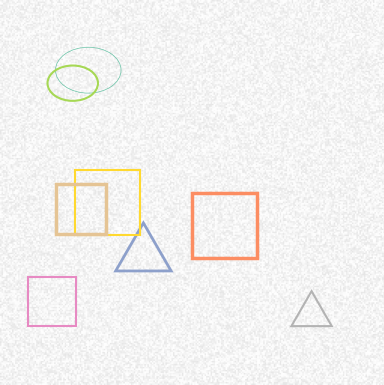[{"shape": "oval", "thickness": 0.5, "radius": 0.43, "center": [0.229, 0.818]}, {"shape": "square", "thickness": 2.5, "radius": 0.42, "center": [0.583, 0.414]}, {"shape": "triangle", "thickness": 2, "radius": 0.42, "center": [0.372, 0.338]}, {"shape": "square", "thickness": 1.5, "radius": 0.32, "center": [0.135, 0.216]}, {"shape": "oval", "thickness": 1.5, "radius": 0.33, "center": [0.189, 0.784]}, {"shape": "square", "thickness": 1.5, "radius": 0.42, "center": [0.279, 0.475]}, {"shape": "square", "thickness": 2.5, "radius": 0.33, "center": [0.211, 0.456]}, {"shape": "triangle", "thickness": 1.5, "radius": 0.3, "center": [0.809, 0.183]}]